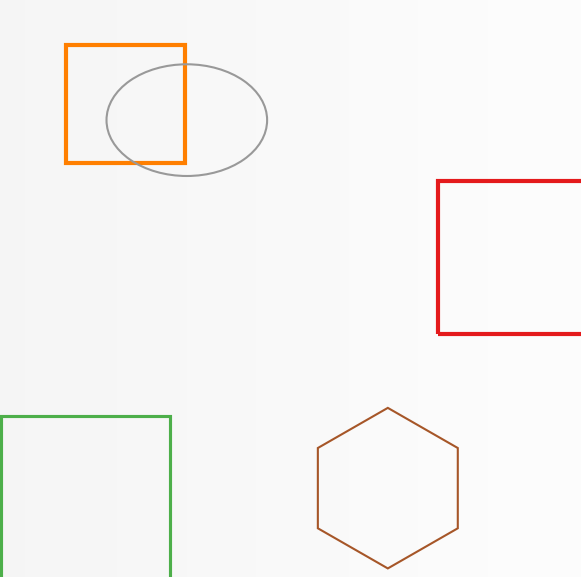[{"shape": "square", "thickness": 2, "radius": 0.66, "center": [0.887, 0.553]}, {"shape": "square", "thickness": 1.5, "radius": 0.73, "center": [0.148, 0.134]}, {"shape": "square", "thickness": 2, "radius": 0.51, "center": [0.216, 0.819]}, {"shape": "hexagon", "thickness": 1, "radius": 0.7, "center": [0.667, 0.154]}, {"shape": "oval", "thickness": 1, "radius": 0.69, "center": [0.321, 0.791]}]